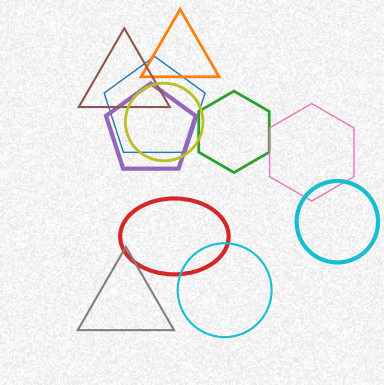[{"shape": "pentagon", "thickness": 1, "radius": 0.69, "center": [0.402, 0.716]}, {"shape": "triangle", "thickness": 2, "radius": 0.59, "center": [0.468, 0.859]}, {"shape": "hexagon", "thickness": 2, "radius": 0.53, "center": [0.608, 0.658]}, {"shape": "oval", "thickness": 3, "radius": 0.7, "center": [0.453, 0.386]}, {"shape": "pentagon", "thickness": 3, "radius": 0.61, "center": [0.392, 0.661]}, {"shape": "triangle", "thickness": 1.5, "radius": 0.68, "center": [0.323, 0.79]}, {"shape": "hexagon", "thickness": 1, "radius": 0.63, "center": [0.81, 0.604]}, {"shape": "triangle", "thickness": 1.5, "radius": 0.72, "center": [0.327, 0.215]}, {"shape": "circle", "thickness": 2, "radius": 0.5, "center": [0.426, 0.683]}, {"shape": "circle", "thickness": 1.5, "radius": 0.61, "center": [0.583, 0.246]}, {"shape": "circle", "thickness": 3, "radius": 0.53, "center": [0.876, 0.424]}]